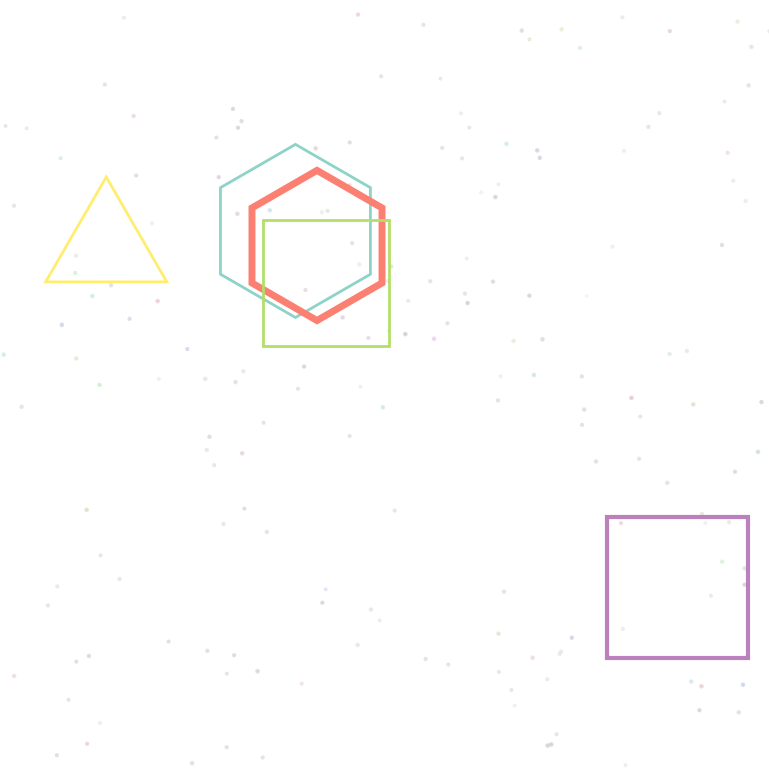[{"shape": "hexagon", "thickness": 1, "radius": 0.56, "center": [0.384, 0.7]}, {"shape": "hexagon", "thickness": 2.5, "radius": 0.49, "center": [0.412, 0.681]}, {"shape": "square", "thickness": 1, "radius": 0.41, "center": [0.423, 0.633]}, {"shape": "square", "thickness": 1.5, "radius": 0.46, "center": [0.88, 0.237]}, {"shape": "triangle", "thickness": 1, "radius": 0.45, "center": [0.138, 0.679]}]